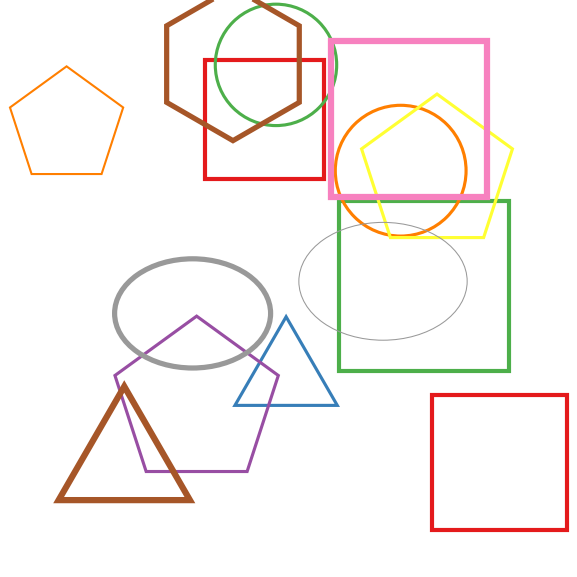[{"shape": "square", "thickness": 2, "radius": 0.51, "center": [0.459, 0.792]}, {"shape": "square", "thickness": 2, "radius": 0.58, "center": [0.865, 0.198]}, {"shape": "triangle", "thickness": 1.5, "radius": 0.51, "center": [0.495, 0.348]}, {"shape": "circle", "thickness": 1.5, "radius": 0.53, "center": [0.478, 0.887]}, {"shape": "square", "thickness": 2, "radius": 0.74, "center": [0.734, 0.504]}, {"shape": "pentagon", "thickness": 1.5, "radius": 0.74, "center": [0.34, 0.303]}, {"shape": "pentagon", "thickness": 1, "radius": 0.52, "center": [0.115, 0.781]}, {"shape": "circle", "thickness": 1.5, "radius": 0.57, "center": [0.694, 0.704]}, {"shape": "pentagon", "thickness": 1.5, "radius": 0.69, "center": [0.757, 0.699]}, {"shape": "triangle", "thickness": 3, "radius": 0.66, "center": [0.215, 0.199]}, {"shape": "hexagon", "thickness": 2.5, "radius": 0.66, "center": [0.403, 0.888]}, {"shape": "square", "thickness": 3, "radius": 0.68, "center": [0.707, 0.794]}, {"shape": "oval", "thickness": 0.5, "radius": 0.73, "center": [0.663, 0.512]}, {"shape": "oval", "thickness": 2.5, "radius": 0.68, "center": [0.334, 0.456]}]